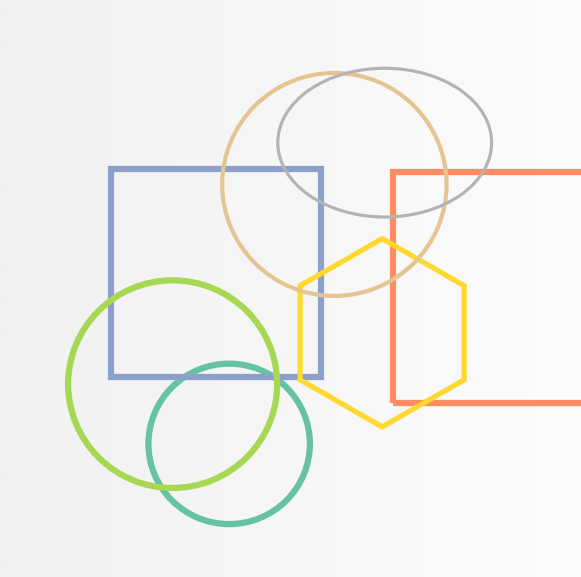[{"shape": "circle", "thickness": 3, "radius": 0.69, "center": [0.394, 0.231]}, {"shape": "square", "thickness": 3, "radius": 1.0, "center": [0.875, 0.501]}, {"shape": "square", "thickness": 3, "radius": 0.9, "center": [0.371, 0.526]}, {"shape": "circle", "thickness": 3, "radius": 0.9, "center": [0.297, 0.334]}, {"shape": "hexagon", "thickness": 2.5, "radius": 0.81, "center": [0.657, 0.423]}, {"shape": "circle", "thickness": 2, "radius": 0.97, "center": [0.575, 0.68]}, {"shape": "oval", "thickness": 1.5, "radius": 0.92, "center": [0.662, 0.752]}]